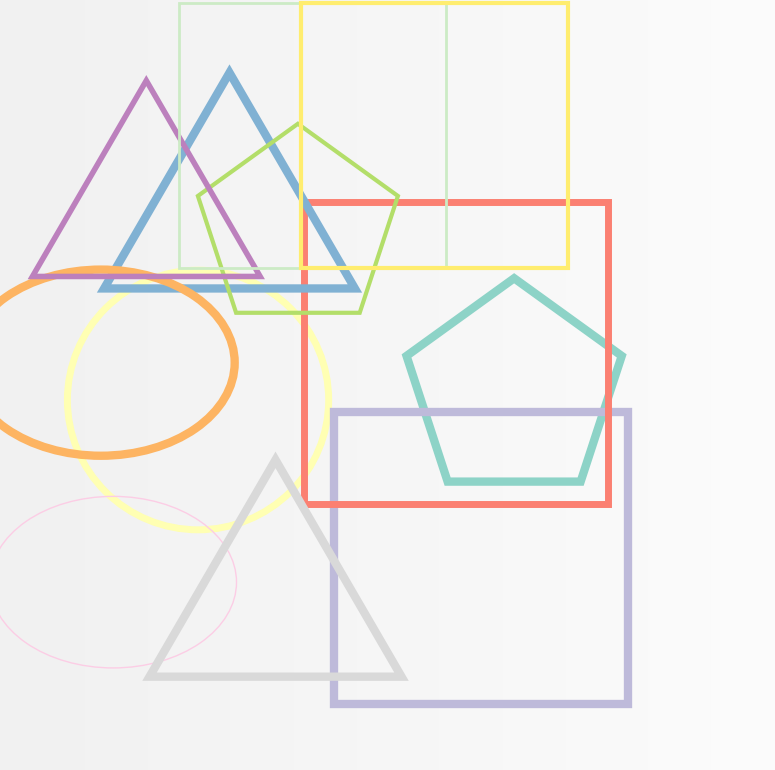[{"shape": "pentagon", "thickness": 3, "radius": 0.73, "center": [0.663, 0.493]}, {"shape": "circle", "thickness": 2.5, "radius": 0.84, "center": [0.256, 0.481]}, {"shape": "square", "thickness": 3, "radius": 0.95, "center": [0.62, 0.275]}, {"shape": "square", "thickness": 2.5, "radius": 0.98, "center": [0.588, 0.542]}, {"shape": "triangle", "thickness": 3, "radius": 0.93, "center": [0.296, 0.719]}, {"shape": "oval", "thickness": 3, "radius": 0.86, "center": [0.13, 0.529]}, {"shape": "pentagon", "thickness": 1.5, "radius": 0.68, "center": [0.384, 0.704]}, {"shape": "oval", "thickness": 0.5, "radius": 0.8, "center": [0.146, 0.244]}, {"shape": "triangle", "thickness": 3, "radius": 0.94, "center": [0.356, 0.215]}, {"shape": "triangle", "thickness": 2, "radius": 0.85, "center": [0.189, 0.726]}, {"shape": "square", "thickness": 1, "radius": 0.86, "center": [0.403, 0.824]}, {"shape": "square", "thickness": 1.5, "radius": 0.86, "center": [0.56, 0.824]}]